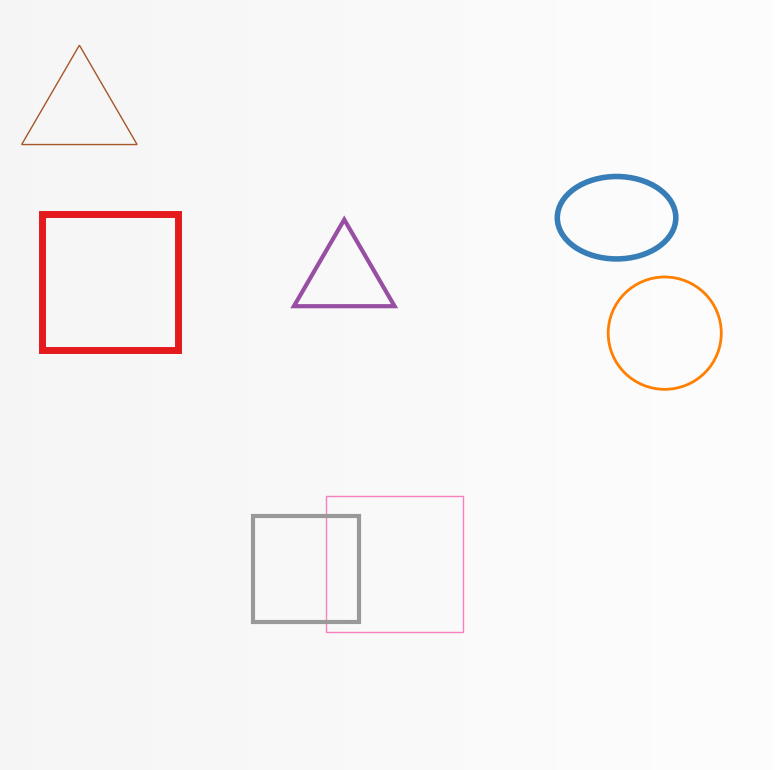[{"shape": "square", "thickness": 2.5, "radius": 0.44, "center": [0.142, 0.634]}, {"shape": "oval", "thickness": 2, "radius": 0.38, "center": [0.796, 0.717]}, {"shape": "triangle", "thickness": 1.5, "radius": 0.37, "center": [0.444, 0.64]}, {"shape": "circle", "thickness": 1, "radius": 0.36, "center": [0.858, 0.567]}, {"shape": "triangle", "thickness": 0.5, "radius": 0.43, "center": [0.102, 0.855]}, {"shape": "square", "thickness": 0.5, "radius": 0.44, "center": [0.509, 0.267]}, {"shape": "square", "thickness": 1.5, "radius": 0.34, "center": [0.395, 0.261]}]